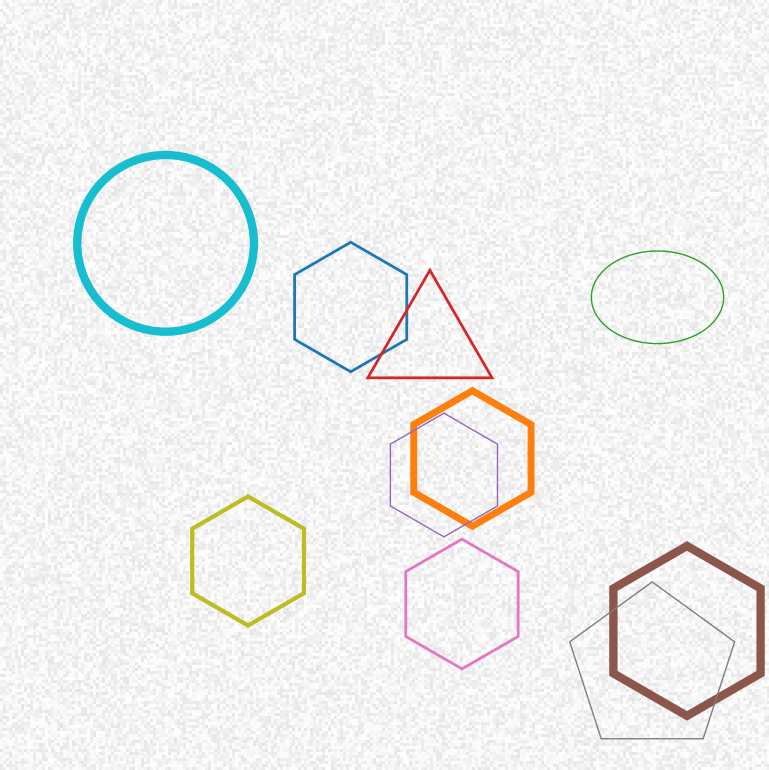[{"shape": "hexagon", "thickness": 1, "radius": 0.42, "center": [0.455, 0.601]}, {"shape": "hexagon", "thickness": 2.5, "radius": 0.44, "center": [0.614, 0.405]}, {"shape": "oval", "thickness": 0.5, "radius": 0.43, "center": [0.854, 0.614]}, {"shape": "triangle", "thickness": 1, "radius": 0.47, "center": [0.558, 0.556]}, {"shape": "hexagon", "thickness": 0.5, "radius": 0.4, "center": [0.577, 0.383]}, {"shape": "hexagon", "thickness": 3, "radius": 0.55, "center": [0.892, 0.181]}, {"shape": "hexagon", "thickness": 1, "radius": 0.42, "center": [0.6, 0.216]}, {"shape": "pentagon", "thickness": 0.5, "radius": 0.56, "center": [0.847, 0.132]}, {"shape": "hexagon", "thickness": 1.5, "radius": 0.42, "center": [0.322, 0.271]}, {"shape": "circle", "thickness": 3, "radius": 0.57, "center": [0.215, 0.684]}]